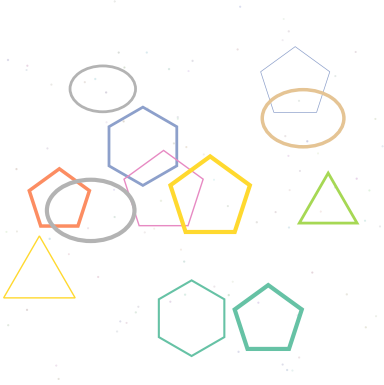[{"shape": "pentagon", "thickness": 3, "radius": 0.46, "center": [0.697, 0.168]}, {"shape": "hexagon", "thickness": 1.5, "radius": 0.49, "center": [0.498, 0.174]}, {"shape": "pentagon", "thickness": 2.5, "radius": 0.41, "center": [0.154, 0.479]}, {"shape": "pentagon", "thickness": 0.5, "radius": 0.47, "center": [0.767, 0.784]}, {"shape": "hexagon", "thickness": 2, "radius": 0.51, "center": [0.371, 0.62]}, {"shape": "pentagon", "thickness": 1, "radius": 0.54, "center": [0.425, 0.501]}, {"shape": "triangle", "thickness": 2, "radius": 0.43, "center": [0.852, 0.464]}, {"shape": "triangle", "thickness": 1, "radius": 0.54, "center": [0.102, 0.28]}, {"shape": "pentagon", "thickness": 3, "radius": 0.54, "center": [0.546, 0.485]}, {"shape": "oval", "thickness": 2.5, "radius": 0.53, "center": [0.787, 0.693]}, {"shape": "oval", "thickness": 2, "radius": 0.43, "center": [0.267, 0.769]}, {"shape": "oval", "thickness": 3, "radius": 0.57, "center": [0.236, 0.454]}]